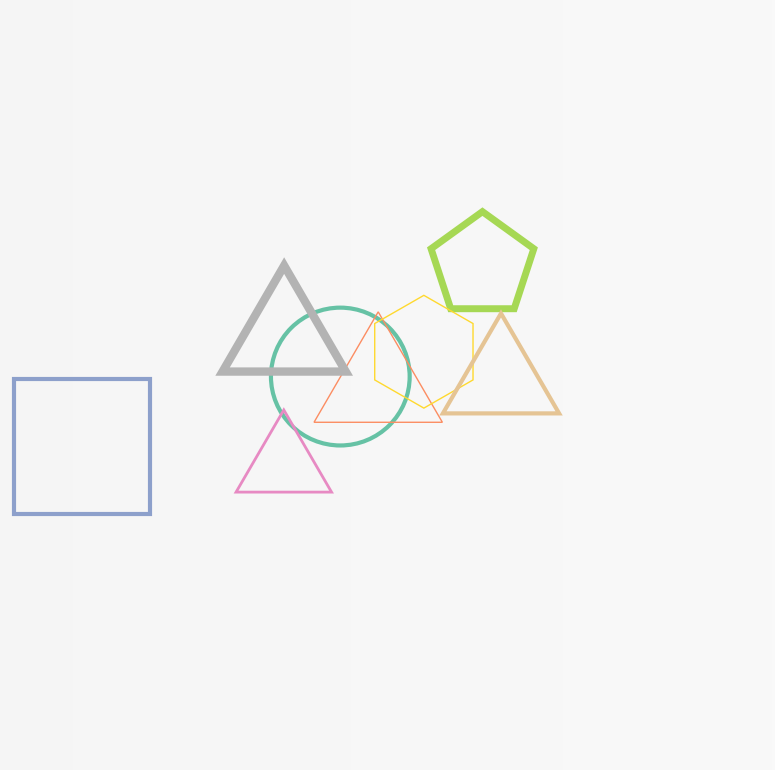[{"shape": "circle", "thickness": 1.5, "radius": 0.45, "center": [0.439, 0.511]}, {"shape": "triangle", "thickness": 0.5, "radius": 0.48, "center": [0.488, 0.499]}, {"shape": "square", "thickness": 1.5, "radius": 0.44, "center": [0.105, 0.42]}, {"shape": "triangle", "thickness": 1, "radius": 0.36, "center": [0.366, 0.396]}, {"shape": "pentagon", "thickness": 2.5, "radius": 0.35, "center": [0.623, 0.655]}, {"shape": "hexagon", "thickness": 0.5, "radius": 0.37, "center": [0.547, 0.543]}, {"shape": "triangle", "thickness": 1.5, "radius": 0.43, "center": [0.646, 0.506]}, {"shape": "triangle", "thickness": 3, "radius": 0.46, "center": [0.367, 0.563]}]